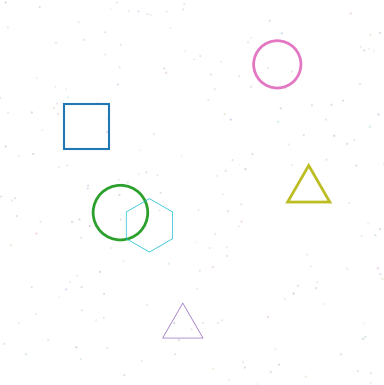[{"shape": "square", "thickness": 1.5, "radius": 0.29, "center": [0.225, 0.671]}, {"shape": "circle", "thickness": 2, "radius": 0.35, "center": [0.313, 0.448]}, {"shape": "triangle", "thickness": 0.5, "radius": 0.3, "center": [0.475, 0.152]}, {"shape": "circle", "thickness": 2, "radius": 0.31, "center": [0.72, 0.833]}, {"shape": "triangle", "thickness": 2, "radius": 0.32, "center": [0.802, 0.507]}, {"shape": "hexagon", "thickness": 0.5, "radius": 0.35, "center": [0.388, 0.415]}]